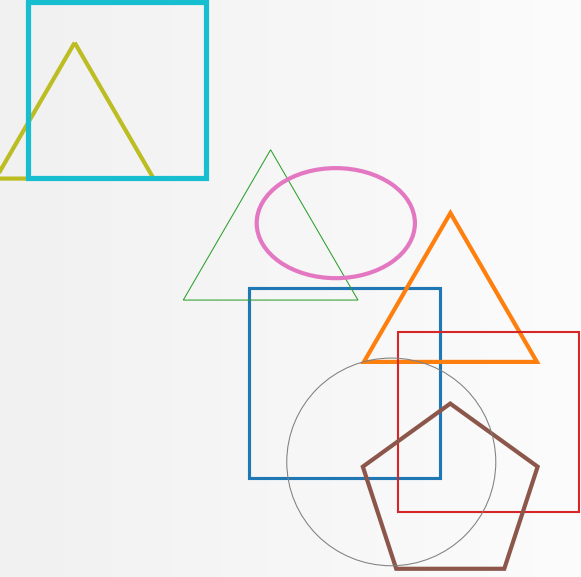[{"shape": "square", "thickness": 1.5, "radius": 0.82, "center": [0.593, 0.336]}, {"shape": "triangle", "thickness": 2, "radius": 0.86, "center": [0.775, 0.458]}, {"shape": "triangle", "thickness": 0.5, "radius": 0.87, "center": [0.466, 0.566]}, {"shape": "square", "thickness": 1, "radius": 0.78, "center": [0.84, 0.269]}, {"shape": "pentagon", "thickness": 2, "radius": 0.79, "center": [0.775, 0.142]}, {"shape": "oval", "thickness": 2, "radius": 0.68, "center": [0.578, 0.613]}, {"shape": "circle", "thickness": 0.5, "radius": 0.9, "center": [0.673, 0.199]}, {"shape": "triangle", "thickness": 2, "radius": 0.78, "center": [0.128, 0.768]}, {"shape": "square", "thickness": 2.5, "radius": 0.76, "center": [0.201, 0.843]}]